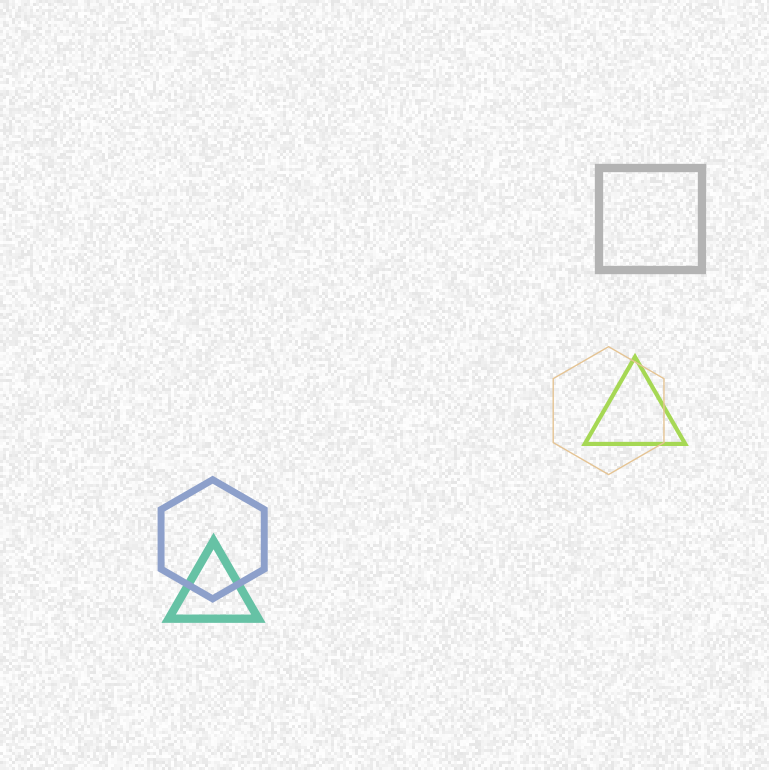[{"shape": "triangle", "thickness": 3, "radius": 0.34, "center": [0.277, 0.23]}, {"shape": "hexagon", "thickness": 2.5, "radius": 0.39, "center": [0.276, 0.3]}, {"shape": "triangle", "thickness": 1.5, "radius": 0.38, "center": [0.825, 0.461]}, {"shape": "hexagon", "thickness": 0.5, "radius": 0.42, "center": [0.79, 0.467]}, {"shape": "square", "thickness": 3, "radius": 0.33, "center": [0.845, 0.716]}]